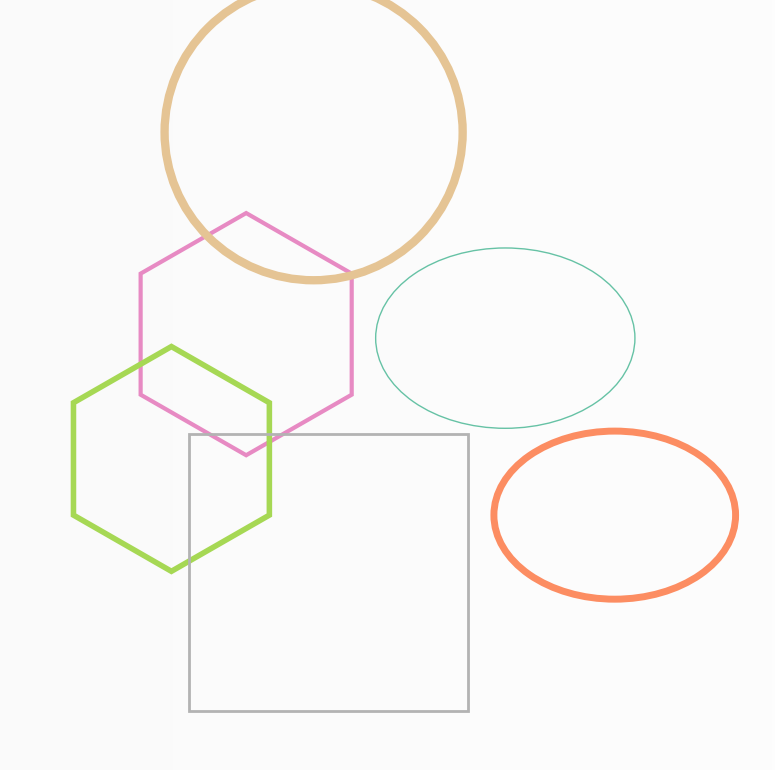[{"shape": "oval", "thickness": 0.5, "radius": 0.84, "center": [0.652, 0.561]}, {"shape": "oval", "thickness": 2.5, "radius": 0.78, "center": [0.793, 0.331]}, {"shape": "hexagon", "thickness": 1.5, "radius": 0.79, "center": [0.318, 0.566]}, {"shape": "hexagon", "thickness": 2, "radius": 0.73, "center": [0.221, 0.404]}, {"shape": "circle", "thickness": 3, "radius": 0.96, "center": [0.405, 0.828]}, {"shape": "square", "thickness": 1, "radius": 0.9, "center": [0.424, 0.256]}]